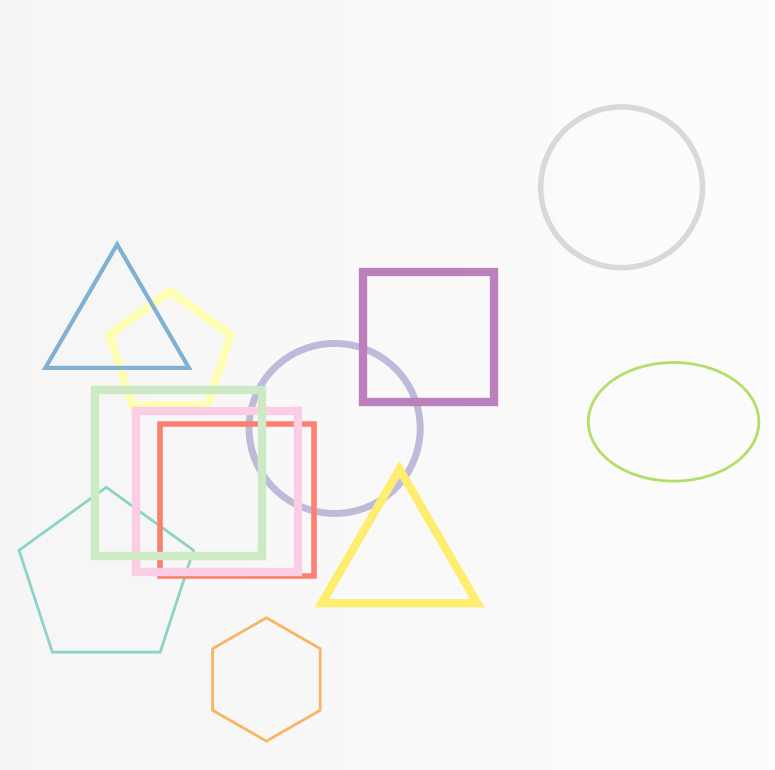[{"shape": "pentagon", "thickness": 1, "radius": 0.59, "center": [0.137, 0.249]}, {"shape": "pentagon", "thickness": 3, "radius": 0.41, "center": [0.219, 0.54]}, {"shape": "circle", "thickness": 2.5, "radius": 0.55, "center": [0.432, 0.444]}, {"shape": "square", "thickness": 2, "radius": 0.5, "center": [0.306, 0.35]}, {"shape": "triangle", "thickness": 1.5, "radius": 0.53, "center": [0.151, 0.576]}, {"shape": "hexagon", "thickness": 1, "radius": 0.4, "center": [0.344, 0.118]}, {"shape": "oval", "thickness": 1, "radius": 0.55, "center": [0.869, 0.452]}, {"shape": "square", "thickness": 3, "radius": 0.52, "center": [0.28, 0.362]}, {"shape": "circle", "thickness": 2, "radius": 0.52, "center": [0.802, 0.757]}, {"shape": "square", "thickness": 3, "radius": 0.42, "center": [0.553, 0.562]}, {"shape": "square", "thickness": 3, "radius": 0.54, "center": [0.23, 0.386]}, {"shape": "triangle", "thickness": 3, "radius": 0.58, "center": [0.516, 0.275]}]